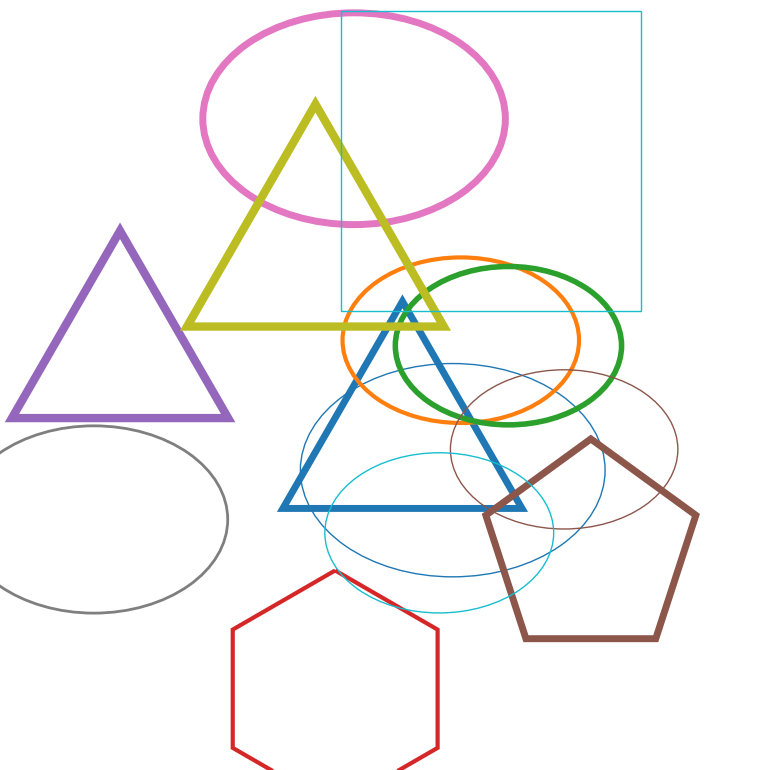[{"shape": "oval", "thickness": 0.5, "radius": 0.99, "center": [0.588, 0.389]}, {"shape": "triangle", "thickness": 2.5, "radius": 0.9, "center": [0.523, 0.429]}, {"shape": "oval", "thickness": 1.5, "radius": 0.77, "center": [0.598, 0.558]}, {"shape": "oval", "thickness": 2, "radius": 0.73, "center": [0.66, 0.551]}, {"shape": "hexagon", "thickness": 1.5, "radius": 0.77, "center": [0.435, 0.106]}, {"shape": "triangle", "thickness": 3, "radius": 0.81, "center": [0.156, 0.538]}, {"shape": "pentagon", "thickness": 2.5, "radius": 0.72, "center": [0.767, 0.287]}, {"shape": "oval", "thickness": 0.5, "radius": 0.74, "center": [0.733, 0.416]}, {"shape": "oval", "thickness": 2.5, "radius": 0.98, "center": [0.46, 0.846]}, {"shape": "oval", "thickness": 1, "radius": 0.87, "center": [0.122, 0.325]}, {"shape": "triangle", "thickness": 3, "radius": 0.96, "center": [0.41, 0.672]}, {"shape": "oval", "thickness": 0.5, "radius": 0.74, "center": [0.57, 0.308]}, {"shape": "square", "thickness": 0.5, "radius": 0.97, "center": [0.638, 0.791]}]